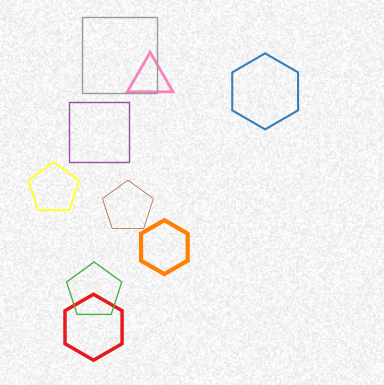[{"shape": "hexagon", "thickness": 2.5, "radius": 0.43, "center": [0.243, 0.15]}, {"shape": "hexagon", "thickness": 1.5, "radius": 0.49, "center": [0.689, 0.763]}, {"shape": "pentagon", "thickness": 1, "radius": 0.38, "center": [0.245, 0.244]}, {"shape": "square", "thickness": 1, "radius": 0.39, "center": [0.258, 0.658]}, {"shape": "hexagon", "thickness": 3, "radius": 0.35, "center": [0.427, 0.358]}, {"shape": "pentagon", "thickness": 1.5, "radius": 0.35, "center": [0.139, 0.51]}, {"shape": "pentagon", "thickness": 0.5, "radius": 0.35, "center": [0.332, 0.463]}, {"shape": "triangle", "thickness": 2, "radius": 0.34, "center": [0.39, 0.796]}, {"shape": "square", "thickness": 1, "radius": 0.49, "center": [0.311, 0.857]}]